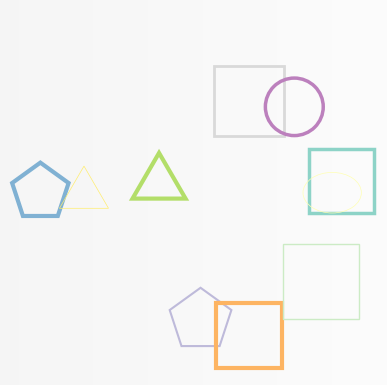[{"shape": "square", "thickness": 2.5, "radius": 0.42, "center": [0.881, 0.53]}, {"shape": "oval", "thickness": 0.5, "radius": 0.38, "center": [0.857, 0.5]}, {"shape": "pentagon", "thickness": 1.5, "radius": 0.42, "center": [0.518, 0.169]}, {"shape": "pentagon", "thickness": 3, "radius": 0.38, "center": [0.104, 0.501]}, {"shape": "square", "thickness": 3, "radius": 0.42, "center": [0.642, 0.13]}, {"shape": "triangle", "thickness": 3, "radius": 0.4, "center": [0.41, 0.524]}, {"shape": "square", "thickness": 2, "radius": 0.45, "center": [0.642, 0.737]}, {"shape": "circle", "thickness": 2.5, "radius": 0.37, "center": [0.76, 0.723]}, {"shape": "square", "thickness": 1, "radius": 0.49, "center": [0.828, 0.268]}, {"shape": "triangle", "thickness": 0.5, "radius": 0.37, "center": [0.217, 0.495]}]